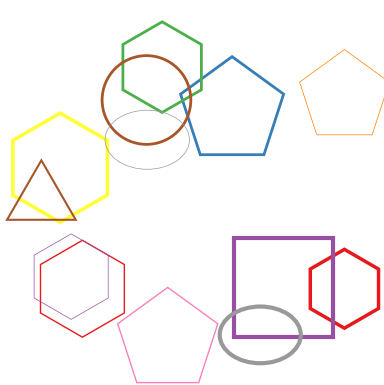[{"shape": "hexagon", "thickness": 1, "radius": 0.63, "center": [0.214, 0.25]}, {"shape": "hexagon", "thickness": 2.5, "radius": 0.51, "center": [0.895, 0.25]}, {"shape": "pentagon", "thickness": 2, "radius": 0.7, "center": [0.603, 0.712]}, {"shape": "hexagon", "thickness": 2, "radius": 0.59, "center": [0.421, 0.826]}, {"shape": "hexagon", "thickness": 0.5, "radius": 0.56, "center": [0.185, 0.282]}, {"shape": "square", "thickness": 3, "radius": 0.65, "center": [0.737, 0.253]}, {"shape": "pentagon", "thickness": 0.5, "radius": 0.61, "center": [0.895, 0.749]}, {"shape": "hexagon", "thickness": 2.5, "radius": 0.71, "center": [0.156, 0.564]}, {"shape": "triangle", "thickness": 1.5, "radius": 0.51, "center": [0.107, 0.481]}, {"shape": "circle", "thickness": 2, "radius": 0.58, "center": [0.38, 0.74]}, {"shape": "pentagon", "thickness": 1, "radius": 0.68, "center": [0.436, 0.117]}, {"shape": "oval", "thickness": 0.5, "radius": 0.55, "center": [0.382, 0.637]}, {"shape": "oval", "thickness": 3, "radius": 0.53, "center": [0.676, 0.13]}]